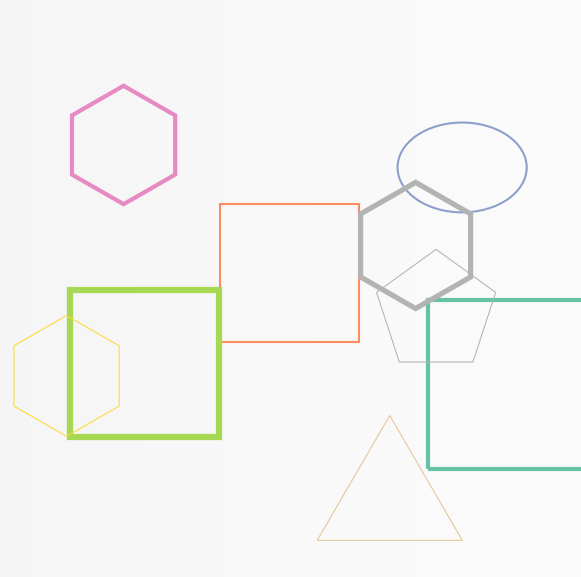[{"shape": "square", "thickness": 2, "radius": 0.73, "center": [0.883, 0.333]}, {"shape": "square", "thickness": 1, "radius": 0.6, "center": [0.498, 0.526]}, {"shape": "oval", "thickness": 1, "radius": 0.56, "center": [0.795, 0.709]}, {"shape": "hexagon", "thickness": 2, "radius": 0.51, "center": [0.213, 0.748]}, {"shape": "square", "thickness": 3, "radius": 0.64, "center": [0.249, 0.369]}, {"shape": "hexagon", "thickness": 0.5, "radius": 0.52, "center": [0.115, 0.348]}, {"shape": "triangle", "thickness": 0.5, "radius": 0.72, "center": [0.671, 0.135]}, {"shape": "hexagon", "thickness": 2.5, "radius": 0.55, "center": [0.715, 0.574]}, {"shape": "pentagon", "thickness": 0.5, "radius": 0.54, "center": [0.75, 0.46]}]